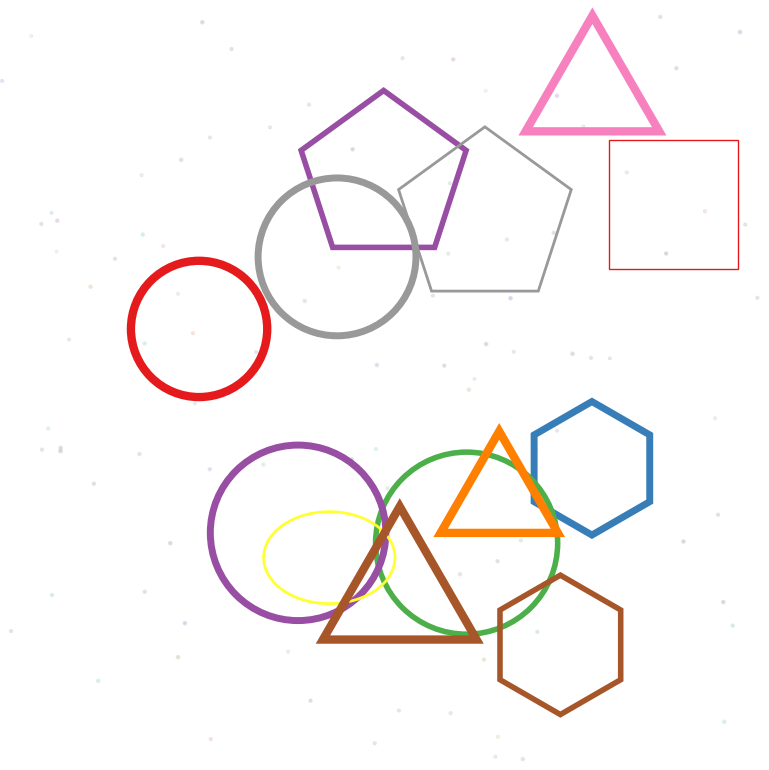[{"shape": "circle", "thickness": 3, "radius": 0.44, "center": [0.259, 0.573]}, {"shape": "square", "thickness": 0.5, "radius": 0.42, "center": [0.875, 0.734]}, {"shape": "hexagon", "thickness": 2.5, "radius": 0.43, "center": [0.769, 0.392]}, {"shape": "circle", "thickness": 2, "radius": 0.59, "center": [0.606, 0.295]}, {"shape": "circle", "thickness": 2.5, "radius": 0.57, "center": [0.387, 0.308]}, {"shape": "pentagon", "thickness": 2, "radius": 0.56, "center": [0.498, 0.77]}, {"shape": "triangle", "thickness": 3, "radius": 0.44, "center": [0.648, 0.352]}, {"shape": "oval", "thickness": 1, "radius": 0.43, "center": [0.428, 0.276]}, {"shape": "hexagon", "thickness": 2, "radius": 0.45, "center": [0.728, 0.163]}, {"shape": "triangle", "thickness": 3, "radius": 0.58, "center": [0.519, 0.227]}, {"shape": "triangle", "thickness": 3, "radius": 0.5, "center": [0.769, 0.88]}, {"shape": "circle", "thickness": 2.5, "radius": 0.51, "center": [0.438, 0.666]}, {"shape": "pentagon", "thickness": 1, "radius": 0.59, "center": [0.63, 0.717]}]